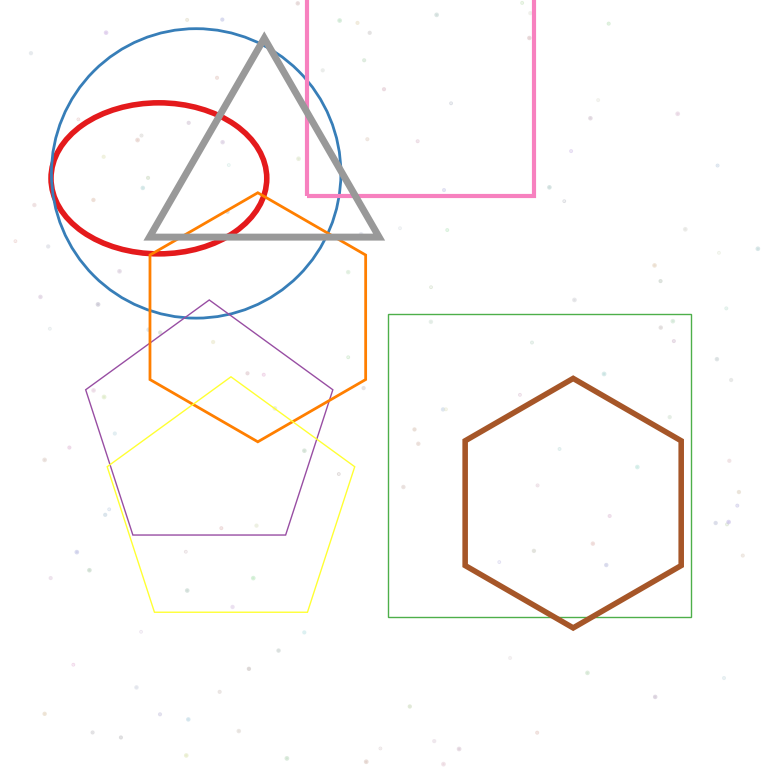[{"shape": "oval", "thickness": 2, "radius": 0.7, "center": [0.206, 0.768]}, {"shape": "circle", "thickness": 1, "radius": 0.94, "center": [0.255, 0.775]}, {"shape": "square", "thickness": 0.5, "radius": 0.98, "center": [0.701, 0.396]}, {"shape": "pentagon", "thickness": 0.5, "radius": 0.84, "center": [0.272, 0.442]}, {"shape": "hexagon", "thickness": 1, "radius": 0.81, "center": [0.335, 0.588]}, {"shape": "pentagon", "thickness": 0.5, "radius": 0.85, "center": [0.3, 0.342]}, {"shape": "hexagon", "thickness": 2, "radius": 0.81, "center": [0.744, 0.347]}, {"shape": "square", "thickness": 1.5, "radius": 0.74, "center": [0.546, 0.893]}, {"shape": "triangle", "thickness": 2.5, "radius": 0.86, "center": [0.343, 0.778]}]